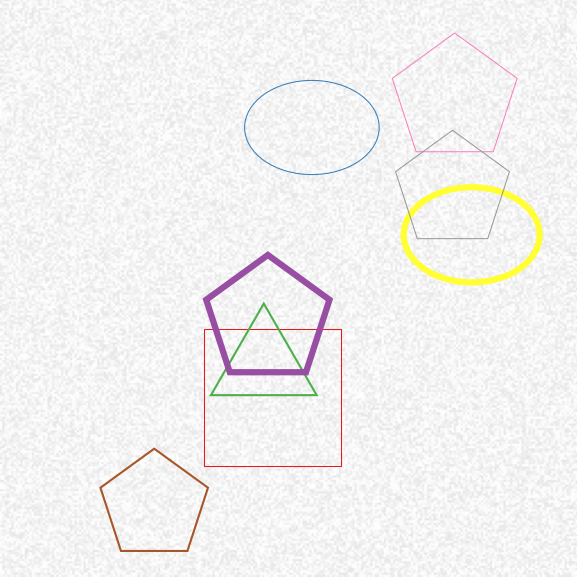[{"shape": "square", "thickness": 0.5, "radius": 0.59, "center": [0.471, 0.311]}, {"shape": "oval", "thickness": 0.5, "radius": 0.58, "center": [0.54, 0.778]}, {"shape": "triangle", "thickness": 1, "radius": 0.53, "center": [0.457, 0.368]}, {"shape": "pentagon", "thickness": 3, "radius": 0.56, "center": [0.464, 0.445]}, {"shape": "oval", "thickness": 3, "radius": 0.59, "center": [0.817, 0.593]}, {"shape": "pentagon", "thickness": 1, "radius": 0.49, "center": [0.267, 0.124]}, {"shape": "pentagon", "thickness": 0.5, "radius": 0.57, "center": [0.787, 0.828]}, {"shape": "pentagon", "thickness": 0.5, "radius": 0.52, "center": [0.784, 0.67]}]